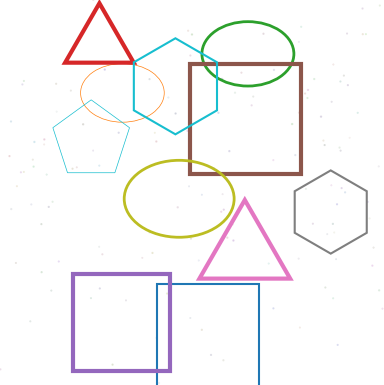[{"shape": "square", "thickness": 1.5, "radius": 0.67, "center": [0.54, 0.13]}, {"shape": "oval", "thickness": 0.5, "radius": 0.54, "center": [0.318, 0.759]}, {"shape": "oval", "thickness": 2, "radius": 0.6, "center": [0.644, 0.86]}, {"shape": "triangle", "thickness": 3, "radius": 0.51, "center": [0.258, 0.889]}, {"shape": "square", "thickness": 3, "radius": 0.63, "center": [0.315, 0.162]}, {"shape": "square", "thickness": 3, "radius": 0.72, "center": [0.638, 0.691]}, {"shape": "triangle", "thickness": 3, "radius": 0.68, "center": [0.636, 0.344]}, {"shape": "hexagon", "thickness": 1.5, "radius": 0.54, "center": [0.859, 0.449]}, {"shape": "oval", "thickness": 2, "radius": 0.71, "center": [0.465, 0.484]}, {"shape": "pentagon", "thickness": 0.5, "radius": 0.52, "center": [0.237, 0.636]}, {"shape": "hexagon", "thickness": 1.5, "radius": 0.62, "center": [0.456, 0.776]}]